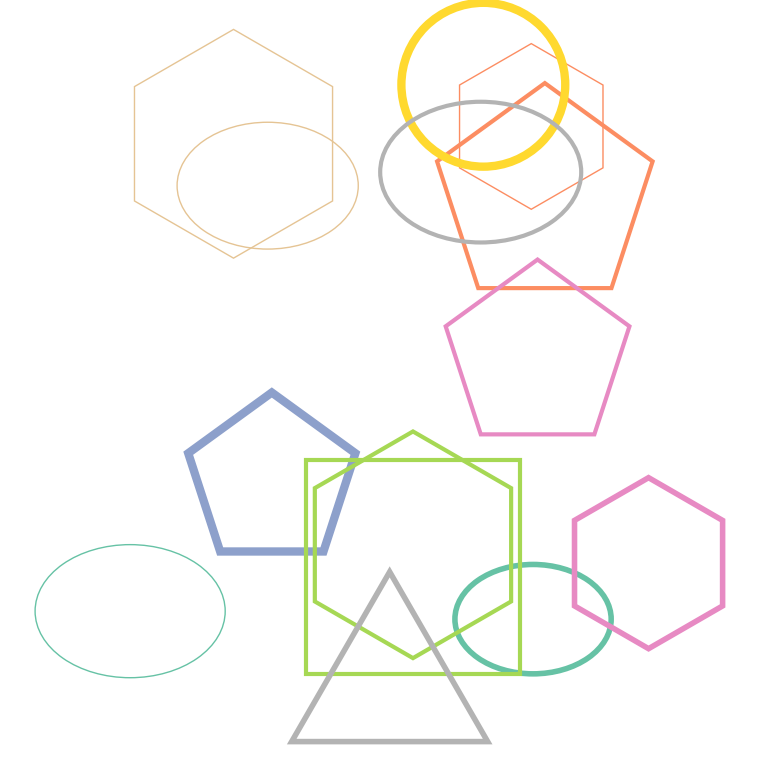[{"shape": "oval", "thickness": 0.5, "radius": 0.62, "center": [0.169, 0.206]}, {"shape": "oval", "thickness": 2, "radius": 0.51, "center": [0.692, 0.196]}, {"shape": "pentagon", "thickness": 1.5, "radius": 0.74, "center": [0.708, 0.745]}, {"shape": "hexagon", "thickness": 0.5, "radius": 0.54, "center": [0.69, 0.836]}, {"shape": "pentagon", "thickness": 3, "radius": 0.57, "center": [0.353, 0.376]}, {"shape": "hexagon", "thickness": 2, "radius": 0.56, "center": [0.842, 0.269]}, {"shape": "pentagon", "thickness": 1.5, "radius": 0.63, "center": [0.698, 0.537]}, {"shape": "square", "thickness": 1.5, "radius": 0.7, "center": [0.536, 0.264]}, {"shape": "hexagon", "thickness": 1.5, "radius": 0.74, "center": [0.536, 0.292]}, {"shape": "circle", "thickness": 3, "radius": 0.53, "center": [0.628, 0.89]}, {"shape": "hexagon", "thickness": 0.5, "radius": 0.74, "center": [0.303, 0.813]}, {"shape": "oval", "thickness": 0.5, "radius": 0.59, "center": [0.348, 0.759]}, {"shape": "triangle", "thickness": 2, "radius": 0.73, "center": [0.506, 0.11]}, {"shape": "oval", "thickness": 1.5, "radius": 0.65, "center": [0.624, 0.776]}]